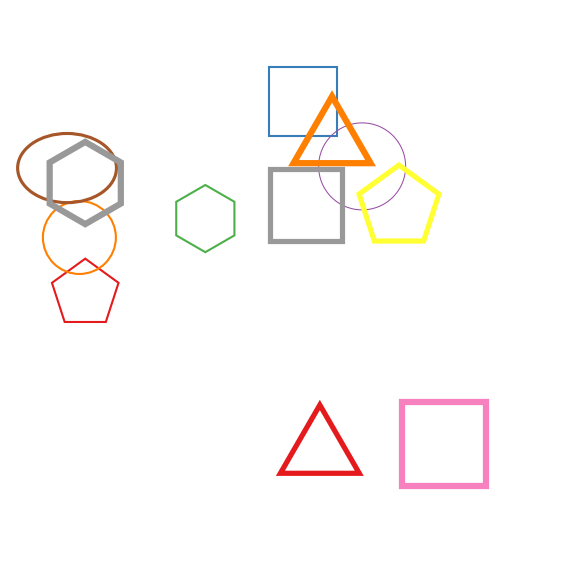[{"shape": "triangle", "thickness": 2.5, "radius": 0.39, "center": [0.554, 0.219]}, {"shape": "pentagon", "thickness": 1, "radius": 0.3, "center": [0.148, 0.491]}, {"shape": "square", "thickness": 1, "radius": 0.3, "center": [0.524, 0.823]}, {"shape": "hexagon", "thickness": 1, "radius": 0.29, "center": [0.356, 0.621]}, {"shape": "circle", "thickness": 0.5, "radius": 0.38, "center": [0.627, 0.711]}, {"shape": "triangle", "thickness": 3, "radius": 0.39, "center": [0.575, 0.755]}, {"shape": "circle", "thickness": 1, "radius": 0.32, "center": [0.137, 0.588]}, {"shape": "pentagon", "thickness": 2.5, "radius": 0.36, "center": [0.691, 0.641]}, {"shape": "oval", "thickness": 1.5, "radius": 0.43, "center": [0.116, 0.708]}, {"shape": "square", "thickness": 3, "radius": 0.36, "center": [0.768, 0.23]}, {"shape": "hexagon", "thickness": 3, "radius": 0.36, "center": [0.148, 0.682]}, {"shape": "square", "thickness": 2.5, "radius": 0.31, "center": [0.53, 0.644]}]